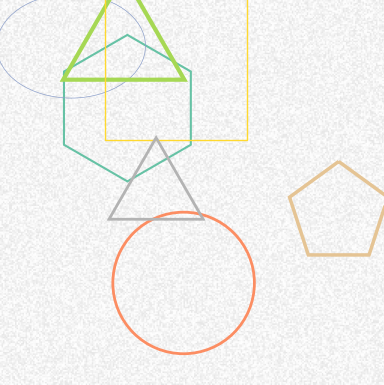[{"shape": "hexagon", "thickness": 1.5, "radius": 0.95, "center": [0.331, 0.719]}, {"shape": "circle", "thickness": 2, "radius": 0.92, "center": [0.477, 0.265]}, {"shape": "oval", "thickness": 0.5, "radius": 0.97, "center": [0.185, 0.881]}, {"shape": "triangle", "thickness": 3, "radius": 0.91, "center": [0.321, 0.884]}, {"shape": "square", "thickness": 1, "radius": 0.92, "center": [0.456, 0.82]}, {"shape": "pentagon", "thickness": 2.5, "radius": 0.67, "center": [0.88, 0.446]}, {"shape": "triangle", "thickness": 2, "radius": 0.71, "center": [0.405, 0.501]}]